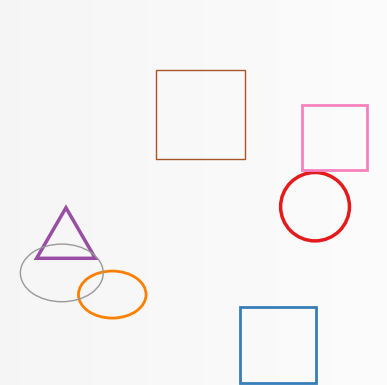[{"shape": "circle", "thickness": 2.5, "radius": 0.44, "center": [0.813, 0.463]}, {"shape": "square", "thickness": 2, "radius": 0.49, "center": [0.717, 0.103]}, {"shape": "triangle", "thickness": 2.5, "radius": 0.44, "center": [0.17, 0.373]}, {"shape": "oval", "thickness": 2, "radius": 0.44, "center": [0.29, 0.235]}, {"shape": "square", "thickness": 1, "radius": 0.58, "center": [0.517, 0.703]}, {"shape": "square", "thickness": 2, "radius": 0.42, "center": [0.863, 0.644]}, {"shape": "oval", "thickness": 1, "radius": 0.53, "center": [0.159, 0.291]}]